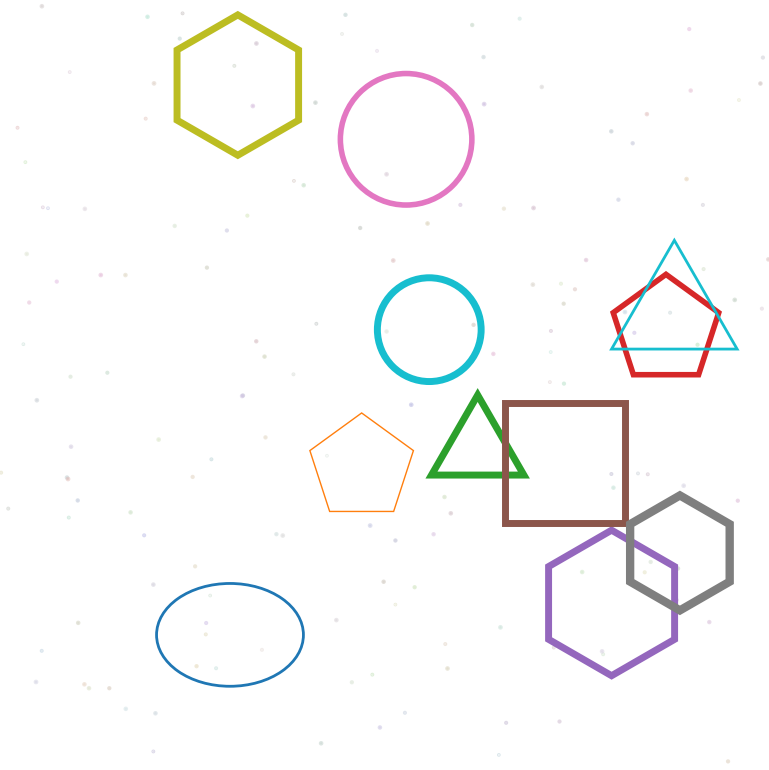[{"shape": "oval", "thickness": 1, "radius": 0.48, "center": [0.299, 0.175]}, {"shape": "pentagon", "thickness": 0.5, "radius": 0.35, "center": [0.47, 0.393]}, {"shape": "triangle", "thickness": 2.5, "radius": 0.35, "center": [0.62, 0.418]}, {"shape": "pentagon", "thickness": 2, "radius": 0.36, "center": [0.865, 0.572]}, {"shape": "hexagon", "thickness": 2.5, "radius": 0.47, "center": [0.794, 0.217]}, {"shape": "square", "thickness": 2.5, "radius": 0.39, "center": [0.734, 0.399]}, {"shape": "circle", "thickness": 2, "radius": 0.43, "center": [0.527, 0.819]}, {"shape": "hexagon", "thickness": 3, "radius": 0.37, "center": [0.883, 0.282]}, {"shape": "hexagon", "thickness": 2.5, "radius": 0.46, "center": [0.309, 0.89]}, {"shape": "circle", "thickness": 2.5, "radius": 0.34, "center": [0.557, 0.572]}, {"shape": "triangle", "thickness": 1, "radius": 0.47, "center": [0.876, 0.594]}]